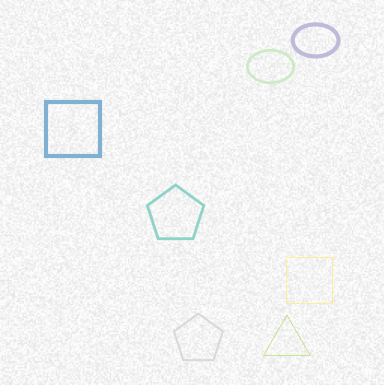[{"shape": "pentagon", "thickness": 2, "radius": 0.39, "center": [0.456, 0.442]}, {"shape": "oval", "thickness": 3, "radius": 0.3, "center": [0.82, 0.895]}, {"shape": "square", "thickness": 3, "radius": 0.35, "center": [0.189, 0.665]}, {"shape": "triangle", "thickness": 0.5, "radius": 0.35, "center": [0.745, 0.112]}, {"shape": "pentagon", "thickness": 1.5, "radius": 0.33, "center": [0.515, 0.119]}, {"shape": "oval", "thickness": 2, "radius": 0.3, "center": [0.703, 0.827]}, {"shape": "square", "thickness": 0.5, "radius": 0.3, "center": [0.802, 0.273]}]